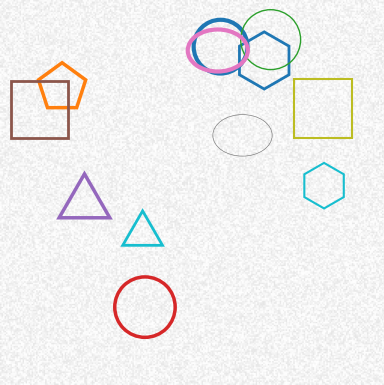[{"shape": "hexagon", "thickness": 2, "radius": 0.37, "center": [0.686, 0.843]}, {"shape": "circle", "thickness": 3, "radius": 0.35, "center": [0.573, 0.879]}, {"shape": "pentagon", "thickness": 2.5, "radius": 0.32, "center": [0.161, 0.773]}, {"shape": "circle", "thickness": 1, "radius": 0.39, "center": [0.703, 0.897]}, {"shape": "circle", "thickness": 2.5, "radius": 0.39, "center": [0.377, 0.202]}, {"shape": "triangle", "thickness": 2.5, "radius": 0.38, "center": [0.219, 0.472]}, {"shape": "square", "thickness": 2, "radius": 0.37, "center": [0.103, 0.716]}, {"shape": "oval", "thickness": 3, "radius": 0.39, "center": [0.566, 0.869]}, {"shape": "oval", "thickness": 0.5, "radius": 0.39, "center": [0.63, 0.648]}, {"shape": "square", "thickness": 1.5, "radius": 0.38, "center": [0.839, 0.719]}, {"shape": "hexagon", "thickness": 1.5, "radius": 0.3, "center": [0.842, 0.518]}, {"shape": "triangle", "thickness": 2, "radius": 0.3, "center": [0.37, 0.393]}]